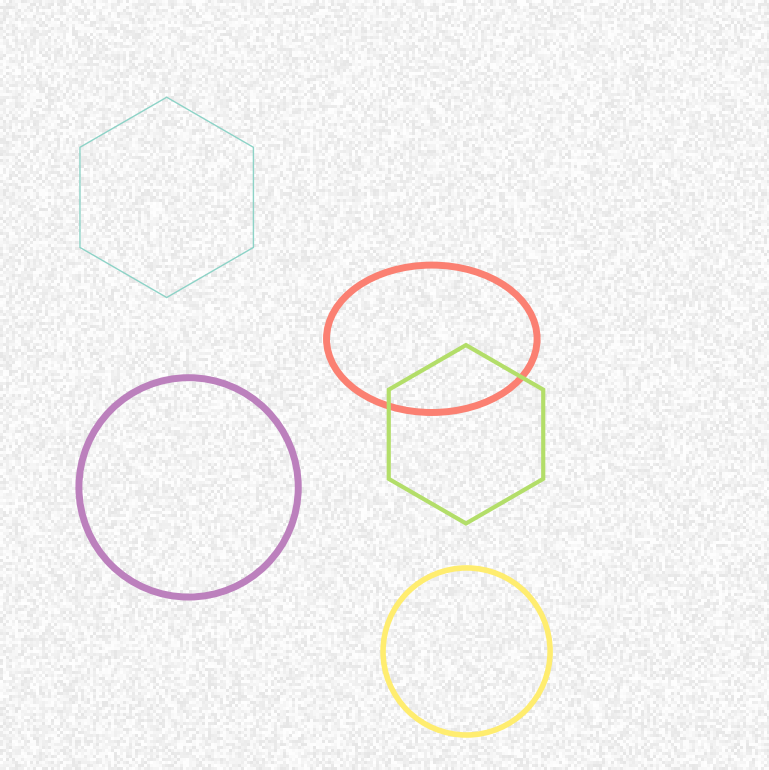[{"shape": "hexagon", "thickness": 0.5, "radius": 0.65, "center": [0.216, 0.744]}, {"shape": "oval", "thickness": 2.5, "radius": 0.68, "center": [0.561, 0.56]}, {"shape": "hexagon", "thickness": 1.5, "radius": 0.58, "center": [0.605, 0.436]}, {"shape": "circle", "thickness": 2.5, "radius": 0.71, "center": [0.245, 0.367]}, {"shape": "circle", "thickness": 2, "radius": 0.54, "center": [0.606, 0.154]}]